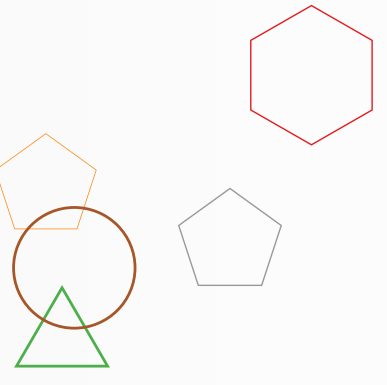[{"shape": "hexagon", "thickness": 1, "radius": 0.9, "center": [0.804, 0.805]}, {"shape": "triangle", "thickness": 2, "radius": 0.68, "center": [0.16, 0.117]}, {"shape": "pentagon", "thickness": 0.5, "radius": 0.68, "center": [0.118, 0.516]}, {"shape": "circle", "thickness": 2, "radius": 0.78, "center": [0.192, 0.304]}, {"shape": "pentagon", "thickness": 1, "radius": 0.7, "center": [0.593, 0.371]}]